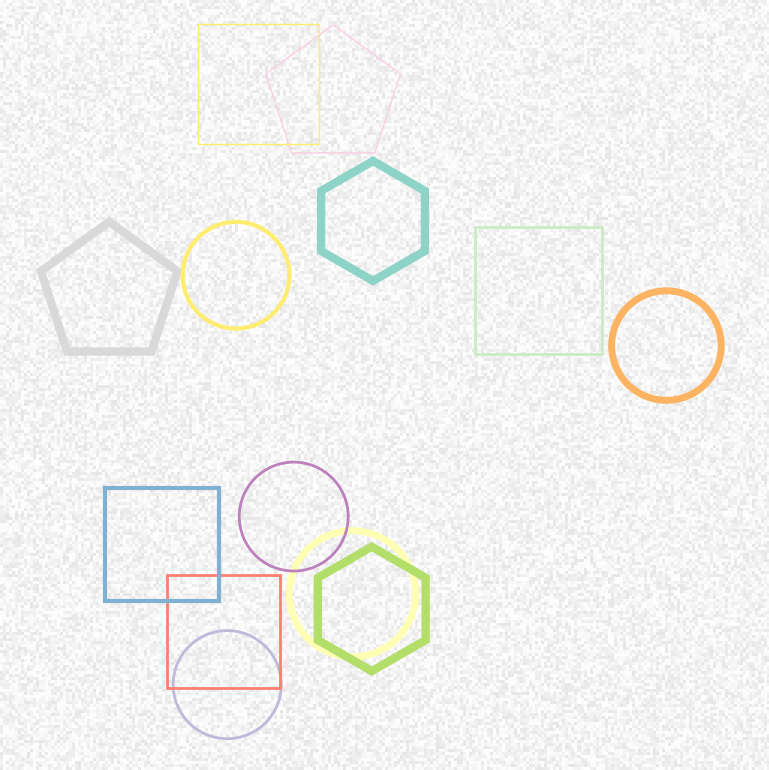[{"shape": "hexagon", "thickness": 3, "radius": 0.39, "center": [0.484, 0.713]}, {"shape": "circle", "thickness": 2.5, "radius": 0.41, "center": [0.458, 0.229]}, {"shape": "circle", "thickness": 1, "radius": 0.35, "center": [0.295, 0.111]}, {"shape": "square", "thickness": 1, "radius": 0.37, "center": [0.29, 0.18]}, {"shape": "square", "thickness": 1.5, "radius": 0.37, "center": [0.21, 0.293]}, {"shape": "circle", "thickness": 2.5, "radius": 0.36, "center": [0.865, 0.551]}, {"shape": "hexagon", "thickness": 3, "radius": 0.4, "center": [0.483, 0.209]}, {"shape": "pentagon", "thickness": 0.5, "radius": 0.46, "center": [0.433, 0.876]}, {"shape": "pentagon", "thickness": 3, "radius": 0.47, "center": [0.142, 0.619]}, {"shape": "circle", "thickness": 1, "radius": 0.35, "center": [0.381, 0.329]}, {"shape": "square", "thickness": 1, "radius": 0.41, "center": [0.7, 0.622]}, {"shape": "square", "thickness": 0.5, "radius": 0.39, "center": [0.336, 0.891]}, {"shape": "circle", "thickness": 1.5, "radius": 0.35, "center": [0.307, 0.643]}]